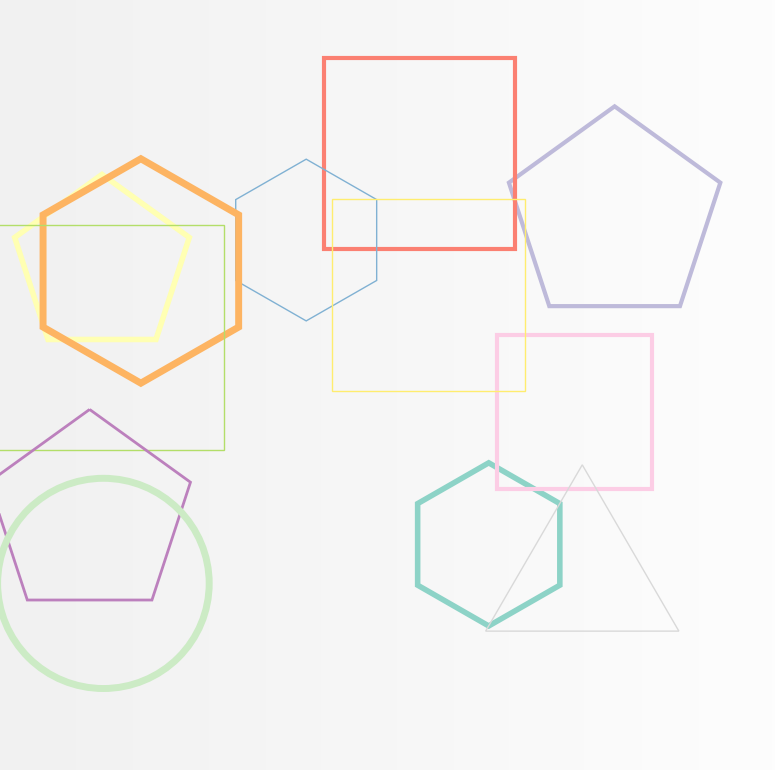[{"shape": "hexagon", "thickness": 2, "radius": 0.53, "center": [0.631, 0.293]}, {"shape": "pentagon", "thickness": 2, "radius": 0.59, "center": [0.132, 0.655]}, {"shape": "pentagon", "thickness": 1.5, "radius": 0.72, "center": [0.793, 0.718]}, {"shape": "square", "thickness": 1.5, "radius": 0.62, "center": [0.542, 0.801]}, {"shape": "hexagon", "thickness": 0.5, "radius": 0.53, "center": [0.395, 0.688]}, {"shape": "hexagon", "thickness": 2.5, "radius": 0.73, "center": [0.182, 0.648]}, {"shape": "square", "thickness": 0.5, "radius": 0.73, "center": [0.143, 0.562]}, {"shape": "square", "thickness": 1.5, "radius": 0.5, "center": [0.741, 0.465]}, {"shape": "triangle", "thickness": 0.5, "radius": 0.72, "center": [0.751, 0.252]}, {"shape": "pentagon", "thickness": 1, "radius": 0.68, "center": [0.116, 0.331]}, {"shape": "circle", "thickness": 2.5, "radius": 0.68, "center": [0.133, 0.242]}, {"shape": "square", "thickness": 0.5, "radius": 0.62, "center": [0.553, 0.617]}]